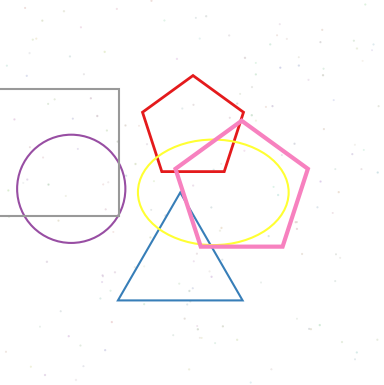[{"shape": "pentagon", "thickness": 2, "radius": 0.69, "center": [0.501, 0.666]}, {"shape": "triangle", "thickness": 1.5, "radius": 0.93, "center": [0.468, 0.313]}, {"shape": "circle", "thickness": 1.5, "radius": 0.7, "center": [0.185, 0.51]}, {"shape": "oval", "thickness": 1.5, "radius": 0.98, "center": [0.554, 0.5]}, {"shape": "pentagon", "thickness": 3, "radius": 0.9, "center": [0.628, 0.506]}, {"shape": "square", "thickness": 1.5, "radius": 0.82, "center": [0.146, 0.604]}]